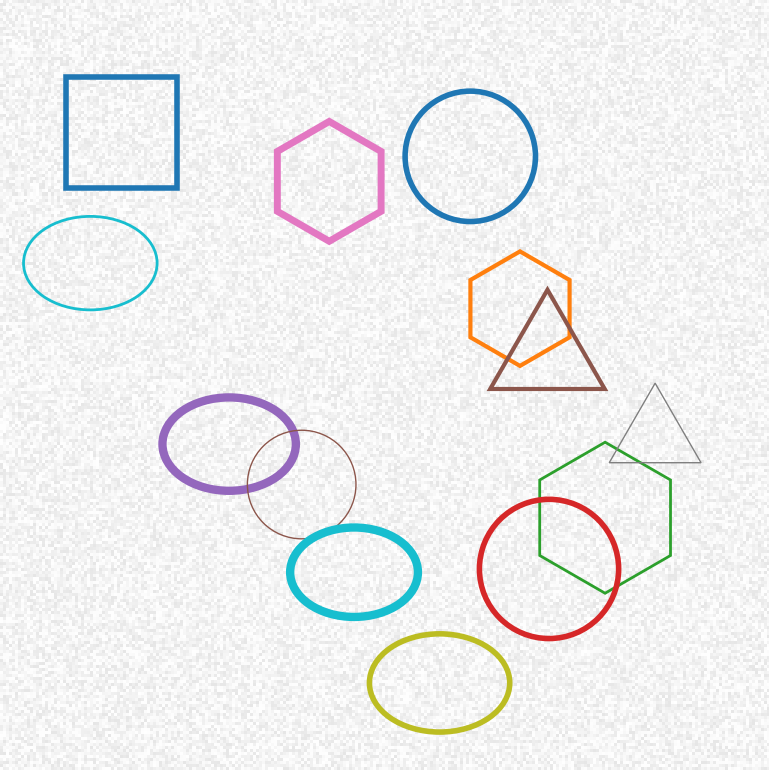[{"shape": "circle", "thickness": 2, "radius": 0.42, "center": [0.611, 0.797]}, {"shape": "square", "thickness": 2, "radius": 0.36, "center": [0.157, 0.828]}, {"shape": "hexagon", "thickness": 1.5, "radius": 0.37, "center": [0.675, 0.599]}, {"shape": "hexagon", "thickness": 1, "radius": 0.49, "center": [0.786, 0.328]}, {"shape": "circle", "thickness": 2, "radius": 0.45, "center": [0.713, 0.261]}, {"shape": "oval", "thickness": 3, "radius": 0.43, "center": [0.298, 0.423]}, {"shape": "circle", "thickness": 0.5, "radius": 0.35, "center": [0.392, 0.371]}, {"shape": "triangle", "thickness": 1.5, "radius": 0.43, "center": [0.711, 0.538]}, {"shape": "hexagon", "thickness": 2.5, "radius": 0.39, "center": [0.428, 0.764]}, {"shape": "triangle", "thickness": 0.5, "radius": 0.34, "center": [0.851, 0.433]}, {"shape": "oval", "thickness": 2, "radius": 0.46, "center": [0.571, 0.113]}, {"shape": "oval", "thickness": 1, "radius": 0.43, "center": [0.117, 0.658]}, {"shape": "oval", "thickness": 3, "radius": 0.41, "center": [0.46, 0.257]}]